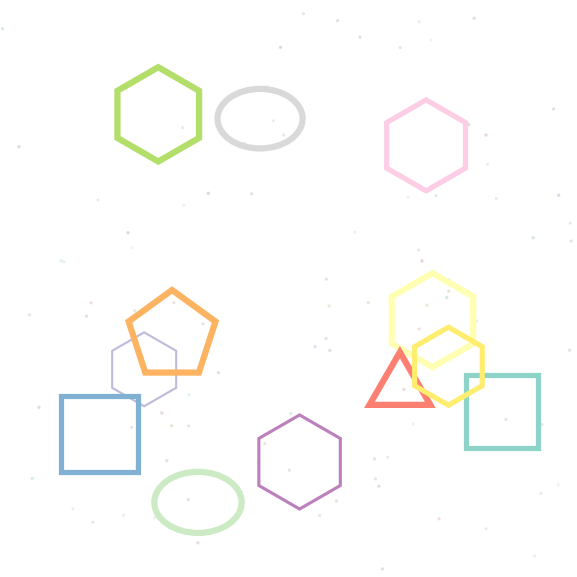[{"shape": "square", "thickness": 2.5, "radius": 0.31, "center": [0.869, 0.287]}, {"shape": "hexagon", "thickness": 3, "radius": 0.41, "center": [0.749, 0.445]}, {"shape": "hexagon", "thickness": 1, "radius": 0.32, "center": [0.25, 0.36]}, {"shape": "triangle", "thickness": 3, "radius": 0.3, "center": [0.692, 0.328]}, {"shape": "square", "thickness": 2.5, "radius": 0.33, "center": [0.172, 0.247]}, {"shape": "pentagon", "thickness": 3, "radius": 0.4, "center": [0.298, 0.418]}, {"shape": "hexagon", "thickness": 3, "radius": 0.41, "center": [0.274, 0.801]}, {"shape": "hexagon", "thickness": 2.5, "radius": 0.39, "center": [0.738, 0.747]}, {"shape": "oval", "thickness": 3, "radius": 0.37, "center": [0.45, 0.794]}, {"shape": "hexagon", "thickness": 1.5, "radius": 0.41, "center": [0.519, 0.199]}, {"shape": "oval", "thickness": 3, "radius": 0.38, "center": [0.343, 0.129]}, {"shape": "hexagon", "thickness": 2.5, "radius": 0.34, "center": [0.777, 0.365]}]